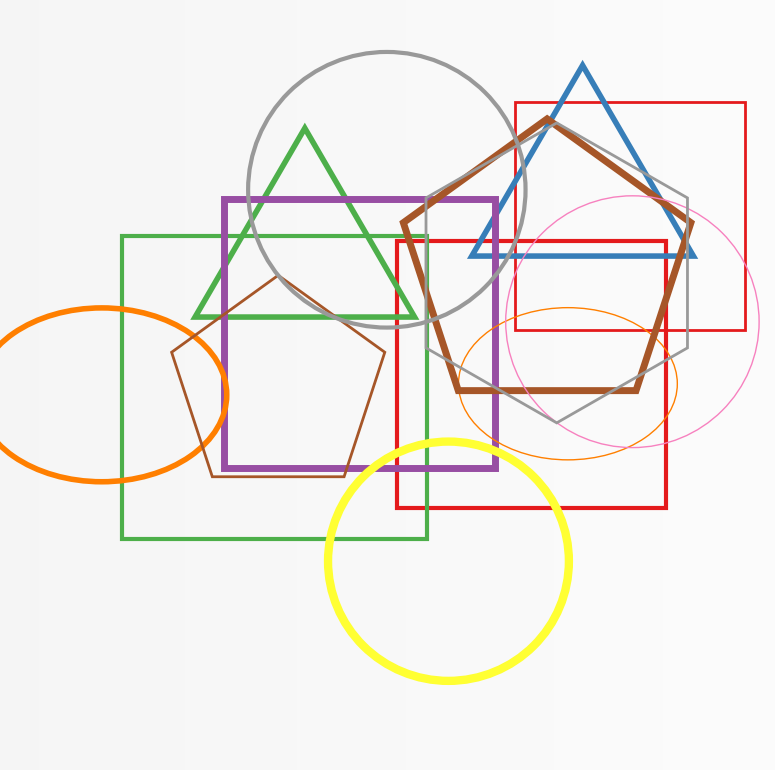[{"shape": "square", "thickness": 1.5, "radius": 0.87, "center": [0.686, 0.514]}, {"shape": "square", "thickness": 1, "radius": 0.74, "center": [0.813, 0.719]}, {"shape": "triangle", "thickness": 2, "radius": 0.83, "center": [0.752, 0.75]}, {"shape": "triangle", "thickness": 2, "radius": 0.82, "center": [0.393, 0.67]}, {"shape": "square", "thickness": 1.5, "radius": 0.98, "center": [0.354, 0.497]}, {"shape": "square", "thickness": 2.5, "radius": 0.87, "center": [0.464, 0.567]}, {"shape": "oval", "thickness": 2, "radius": 0.81, "center": [0.131, 0.487]}, {"shape": "oval", "thickness": 0.5, "radius": 0.71, "center": [0.733, 0.502]}, {"shape": "circle", "thickness": 3, "radius": 0.78, "center": [0.579, 0.271]}, {"shape": "pentagon", "thickness": 2.5, "radius": 0.98, "center": [0.706, 0.651]}, {"shape": "pentagon", "thickness": 1, "radius": 0.72, "center": [0.359, 0.498]}, {"shape": "circle", "thickness": 0.5, "radius": 0.82, "center": [0.816, 0.582]}, {"shape": "circle", "thickness": 1.5, "radius": 0.89, "center": [0.499, 0.754]}, {"shape": "hexagon", "thickness": 1, "radius": 0.97, "center": [0.718, 0.646]}]